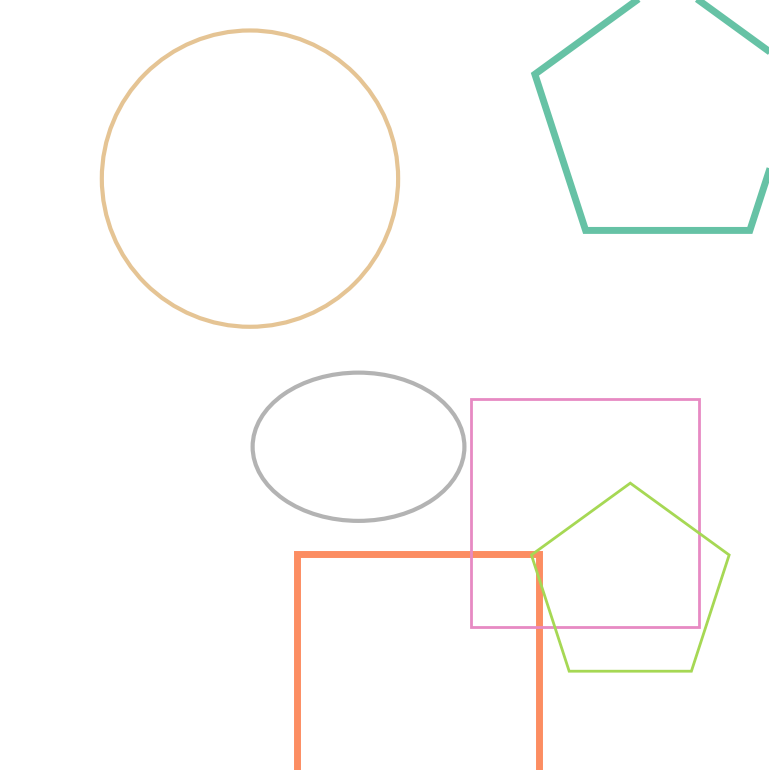[{"shape": "pentagon", "thickness": 2.5, "radius": 0.91, "center": [0.867, 0.848]}, {"shape": "square", "thickness": 2.5, "radius": 0.79, "center": [0.543, 0.123]}, {"shape": "square", "thickness": 1, "radius": 0.74, "center": [0.76, 0.334]}, {"shape": "pentagon", "thickness": 1, "radius": 0.68, "center": [0.819, 0.238]}, {"shape": "circle", "thickness": 1.5, "radius": 0.96, "center": [0.325, 0.768]}, {"shape": "oval", "thickness": 1.5, "radius": 0.69, "center": [0.466, 0.42]}]